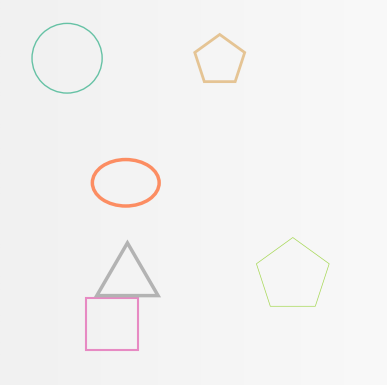[{"shape": "circle", "thickness": 1, "radius": 0.45, "center": [0.173, 0.849]}, {"shape": "oval", "thickness": 2.5, "radius": 0.43, "center": [0.325, 0.525]}, {"shape": "square", "thickness": 1.5, "radius": 0.34, "center": [0.289, 0.158]}, {"shape": "pentagon", "thickness": 0.5, "radius": 0.49, "center": [0.756, 0.284]}, {"shape": "pentagon", "thickness": 2, "radius": 0.34, "center": [0.567, 0.843]}, {"shape": "triangle", "thickness": 2.5, "radius": 0.46, "center": [0.329, 0.278]}]